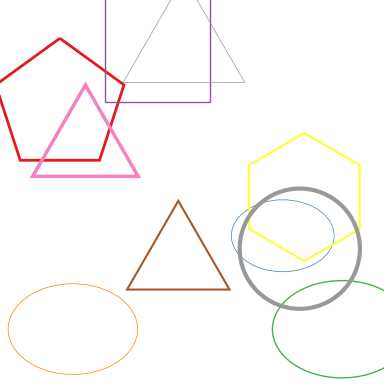[{"shape": "pentagon", "thickness": 2, "radius": 0.88, "center": [0.155, 0.725]}, {"shape": "oval", "thickness": 0.5, "radius": 0.67, "center": [0.734, 0.388]}, {"shape": "oval", "thickness": 1, "radius": 0.9, "center": [0.888, 0.145]}, {"shape": "square", "thickness": 1, "radius": 0.68, "center": [0.408, 0.872]}, {"shape": "oval", "thickness": 0.5, "radius": 0.84, "center": [0.189, 0.145]}, {"shape": "hexagon", "thickness": 1.5, "radius": 0.83, "center": [0.791, 0.488]}, {"shape": "triangle", "thickness": 1.5, "radius": 0.77, "center": [0.463, 0.325]}, {"shape": "triangle", "thickness": 2.5, "radius": 0.79, "center": [0.222, 0.621]}, {"shape": "circle", "thickness": 3, "radius": 0.78, "center": [0.779, 0.354]}, {"shape": "triangle", "thickness": 0.5, "radius": 0.91, "center": [0.478, 0.877]}]